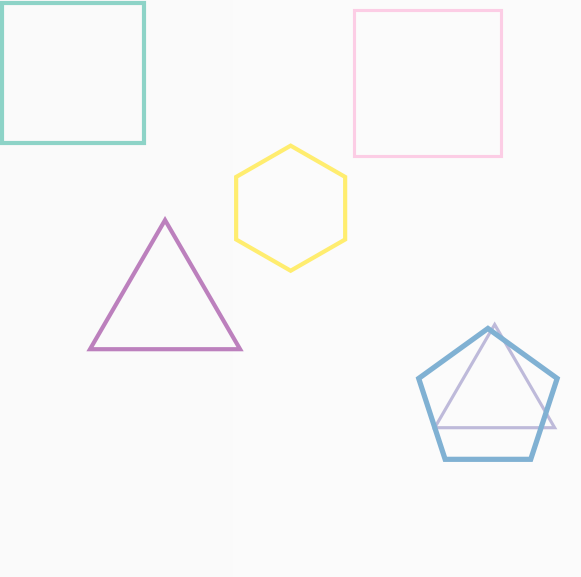[{"shape": "square", "thickness": 2, "radius": 0.61, "center": [0.126, 0.872]}, {"shape": "triangle", "thickness": 1.5, "radius": 0.6, "center": [0.851, 0.318]}, {"shape": "pentagon", "thickness": 2.5, "radius": 0.63, "center": [0.839, 0.305]}, {"shape": "square", "thickness": 1.5, "radius": 0.63, "center": [0.736, 0.855]}, {"shape": "triangle", "thickness": 2, "radius": 0.75, "center": [0.284, 0.469]}, {"shape": "hexagon", "thickness": 2, "radius": 0.54, "center": [0.5, 0.639]}]